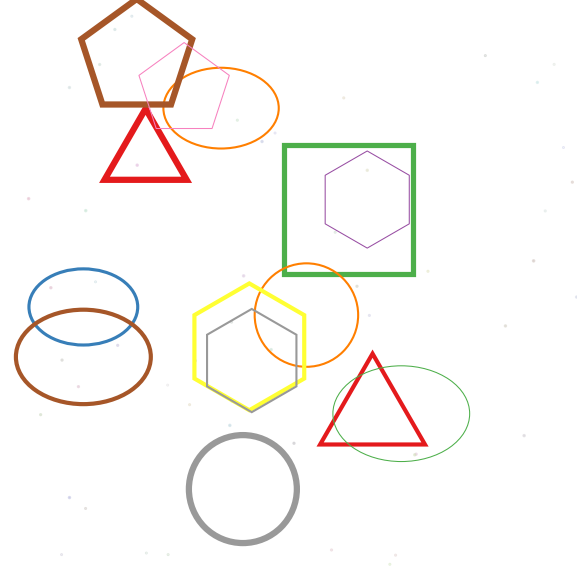[{"shape": "triangle", "thickness": 3, "radius": 0.41, "center": [0.252, 0.729]}, {"shape": "triangle", "thickness": 2, "radius": 0.52, "center": [0.645, 0.282]}, {"shape": "oval", "thickness": 1.5, "radius": 0.47, "center": [0.144, 0.468]}, {"shape": "oval", "thickness": 0.5, "radius": 0.59, "center": [0.695, 0.283]}, {"shape": "square", "thickness": 2.5, "radius": 0.56, "center": [0.604, 0.636]}, {"shape": "hexagon", "thickness": 0.5, "radius": 0.42, "center": [0.636, 0.654]}, {"shape": "oval", "thickness": 1, "radius": 0.5, "center": [0.383, 0.812]}, {"shape": "circle", "thickness": 1, "radius": 0.45, "center": [0.531, 0.454]}, {"shape": "hexagon", "thickness": 2, "radius": 0.55, "center": [0.432, 0.399]}, {"shape": "oval", "thickness": 2, "radius": 0.58, "center": [0.144, 0.381]}, {"shape": "pentagon", "thickness": 3, "radius": 0.51, "center": [0.237, 0.9]}, {"shape": "pentagon", "thickness": 0.5, "radius": 0.41, "center": [0.319, 0.843]}, {"shape": "circle", "thickness": 3, "radius": 0.47, "center": [0.421, 0.152]}, {"shape": "hexagon", "thickness": 1, "radius": 0.45, "center": [0.436, 0.375]}]